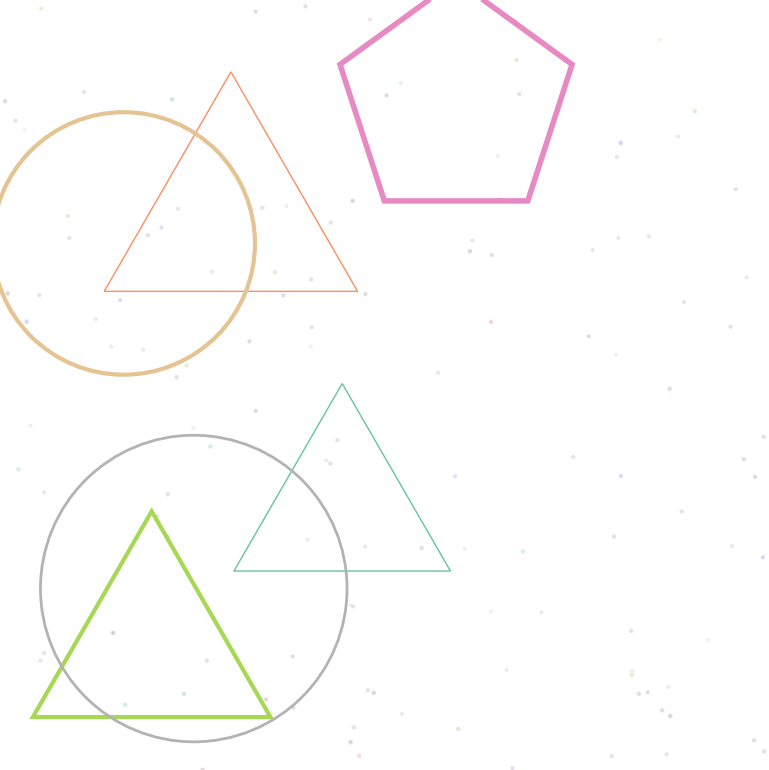[{"shape": "triangle", "thickness": 0.5, "radius": 0.81, "center": [0.444, 0.34]}, {"shape": "triangle", "thickness": 0.5, "radius": 0.95, "center": [0.3, 0.717]}, {"shape": "pentagon", "thickness": 2, "radius": 0.79, "center": [0.592, 0.867]}, {"shape": "triangle", "thickness": 1.5, "radius": 0.89, "center": [0.197, 0.158]}, {"shape": "circle", "thickness": 1.5, "radius": 0.85, "center": [0.161, 0.684]}, {"shape": "circle", "thickness": 1, "radius": 1.0, "center": [0.252, 0.236]}]